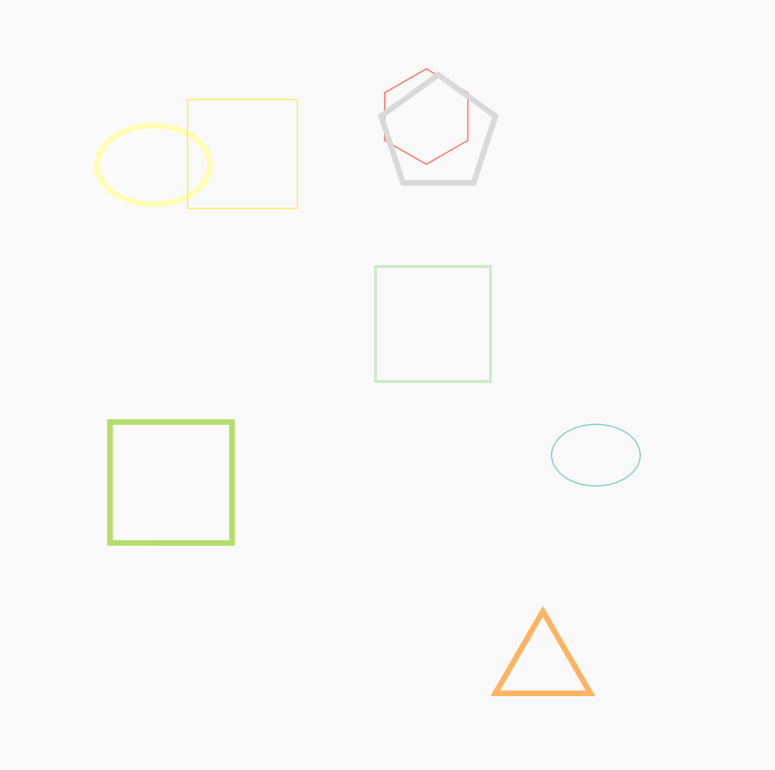[{"shape": "oval", "thickness": 0.5, "radius": 0.29, "center": [0.769, 0.409]}, {"shape": "oval", "thickness": 2, "radius": 0.36, "center": [0.198, 0.786]}, {"shape": "hexagon", "thickness": 0.5, "radius": 0.31, "center": [0.55, 0.849]}, {"shape": "triangle", "thickness": 2, "radius": 0.35, "center": [0.7, 0.135]}, {"shape": "square", "thickness": 2, "radius": 0.39, "center": [0.221, 0.374]}, {"shape": "pentagon", "thickness": 2, "radius": 0.39, "center": [0.566, 0.825]}, {"shape": "square", "thickness": 1, "radius": 0.37, "center": [0.558, 0.58]}, {"shape": "square", "thickness": 0.5, "radius": 0.36, "center": [0.313, 0.8]}]